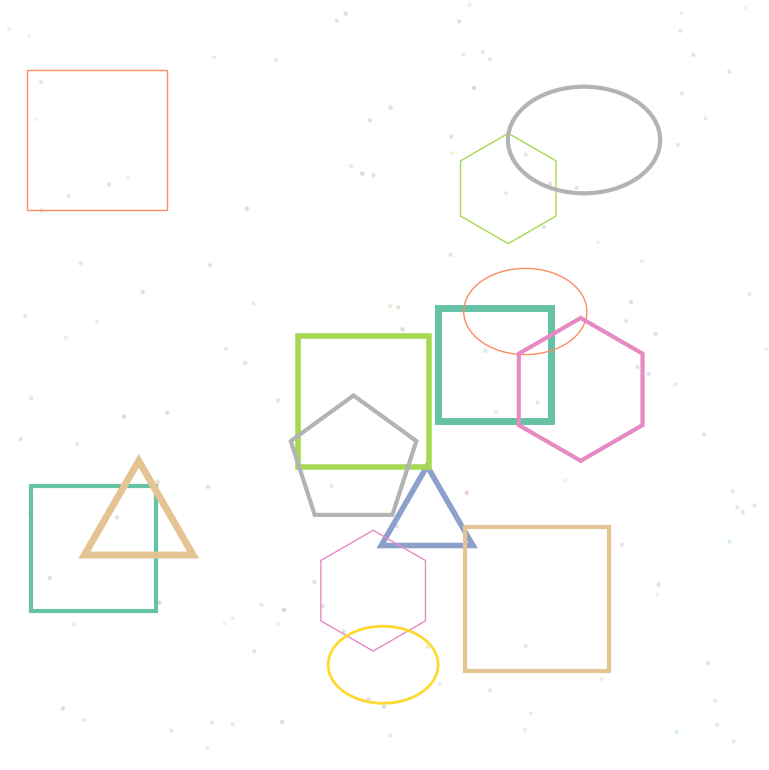[{"shape": "square", "thickness": 2.5, "radius": 0.37, "center": [0.642, 0.527]}, {"shape": "square", "thickness": 1.5, "radius": 0.41, "center": [0.122, 0.287]}, {"shape": "square", "thickness": 0.5, "radius": 0.46, "center": [0.126, 0.818]}, {"shape": "oval", "thickness": 0.5, "radius": 0.4, "center": [0.682, 0.595]}, {"shape": "triangle", "thickness": 2, "radius": 0.34, "center": [0.555, 0.326]}, {"shape": "hexagon", "thickness": 1.5, "radius": 0.46, "center": [0.754, 0.494]}, {"shape": "hexagon", "thickness": 0.5, "radius": 0.39, "center": [0.485, 0.233]}, {"shape": "hexagon", "thickness": 0.5, "radius": 0.36, "center": [0.66, 0.755]}, {"shape": "square", "thickness": 2, "radius": 0.43, "center": [0.472, 0.478]}, {"shape": "oval", "thickness": 1, "radius": 0.36, "center": [0.498, 0.137]}, {"shape": "triangle", "thickness": 2.5, "radius": 0.41, "center": [0.18, 0.32]}, {"shape": "square", "thickness": 1.5, "radius": 0.47, "center": [0.698, 0.222]}, {"shape": "oval", "thickness": 1.5, "radius": 0.49, "center": [0.759, 0.818]}, {"shape": "pentagon", "thickness": 1.5, "radius": 0.43, "center": [0.459, 0.401]}]